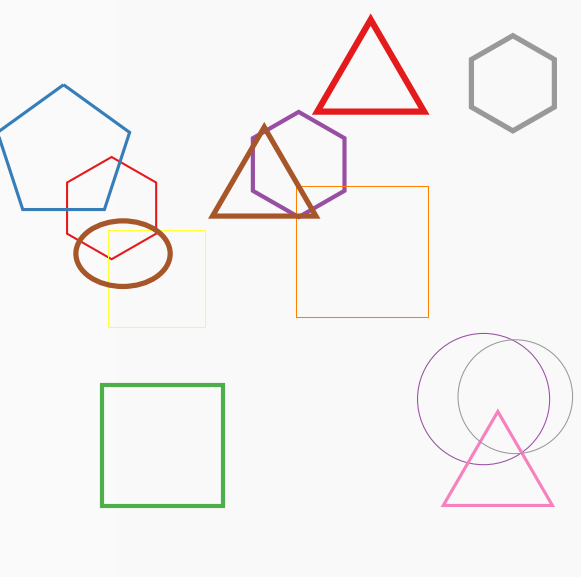[{"shape": "hexagon", "thickness": 1, "radius": 0.44, "center": [0.192, 0.639]}, {"shape": "triangle", "thickness": 3, "radius": 0.53, "center": [0.638, 0.859]}, {"shape": "pentagon", "thickness": 1.5, "radius": 0.6, "center": [0.109, 0.733]}, {"shape": "square", "thickness": 2, "radius": 0.52, "center": [0.279, 0.228]}, {"shape": "hexagon", "thickness": 2, "radius": 0.46, "center": [0.514, 0.714]}, {"shape": "circle", "thickness": 0.5, "radius": 0.57, "center": [0.832, 0.308]}, {"shape": "square", "thickness": 0.5, "radius": 0.57, "center": [0.623, 0.564]}, {"shape": "square", "thickness": 0.5, "radius": 0.42, "center": [0.27, 0.517]}, {"shape": "oval", "thickness": 2.5, "radius": 0.41, "center": [0.212, 0.56]}, {"shape": "triangle", "thickness": 2.5, "radius": 0.51, "center": [0.455, 0.676]}, {"shape": "triangle", "thickness": 1.5, "radius": 0.54, "center": [0.856, 0.178]}, {"shape": "hexagon", "thickness": 2.5, "radius": 0.41, "center": [0.882, 0.855]}, {"shape": "circle", "thickness": 0.5, "radius": 0.49, "center": [0.887, 0.312]}]